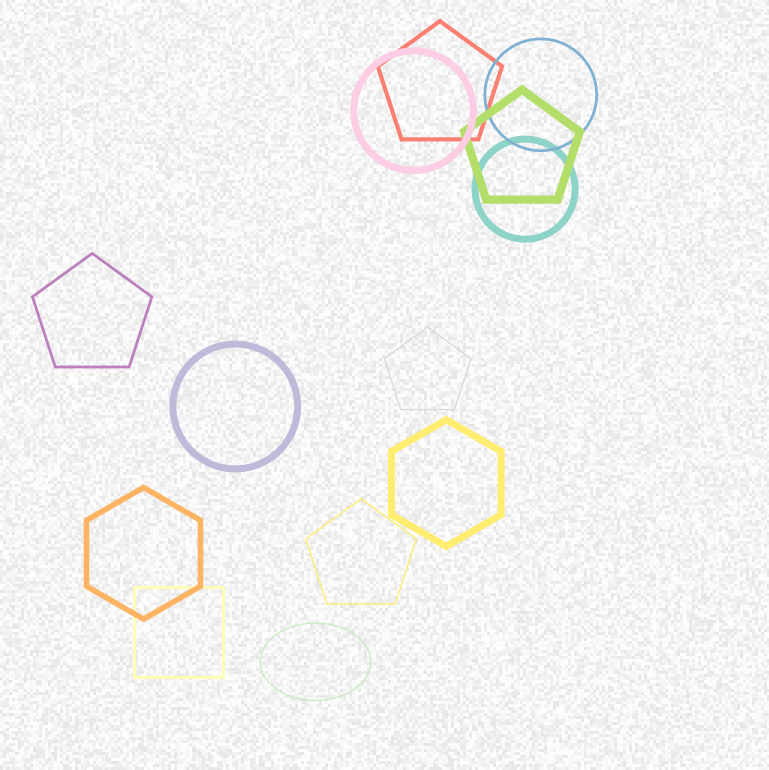[{"shape": "circle", "thickness": 2.5, "radius": 0.32, "center": [0.682, 0.754]}, {"shape": "square", "thickness": 1, "radius": 0.29, "center": [0.232, 0.179]}, {"shape": "circle", "thickness": 2.5, "radius": 0.41, "center": [0.306, 0.472]}, {"shape": "pentagon", "thickness": 1.5, "radius": 0.42, "center": [0.571, 0.888]}, {"shape": "circle", "thickness": 1, "radius": 0.36, "center": [0.702, 0.877]}, {"shape": "hexagon", "thickness": 2, "radius": 0.43, "center": [0.186, 0.281]}, {"shape": "pentagon", "thickness": 3, "radius": 0.39, "center": [0.678, 0.805]}, {"shape": "circle", "thickness": 2.5, "radius": 0.39, "center": [0.537, 0.856]}, {"shape": "pentagon", "thickness": 0.5, "radius": 0.3, "center": [0.555, 0.516]}, {"shape": "pentagon", "thickness": 1, "radius": 0.41, "center": [0.12, 0.589]}, {"shape": "oval", "thickness": 0.5, "radius": 0.36, "center": [0.41, 0.141]}, {"shape": "hexagon", "thickness": 2.5, "radius": 0.41, "center": [0.58, 0.373]}, {"shape": "pentagon", "thickness": 0.5, "radius": 0.38, "center": [0.469, 0.277]}]